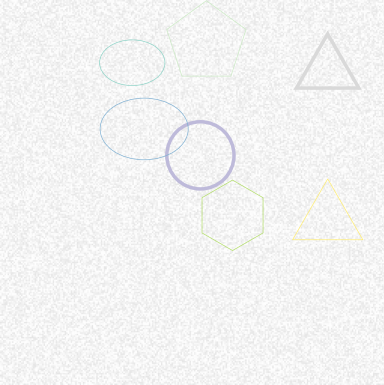[{"shape": "oval", "thickness": 0.5, "radius": 0.42, "center": [0.344, 0.837]}, {"shape": "circle", "thickness": 2.5, "radius": 0.44, "center": [0.521, 0.596]}, {"shape": "oval", "thickness": 0.5, "radius": 0.57, "center": [0.374, 0.665]}, {"shape": "hexagon", "thickness": 0.5, "radius": 0.46, "center": [0.604, 0.441]}, {"shape": "triangle", "thickness": 2.5, "radius": 0.47, "center": [0.851, 0.818]}, {"shape": "pentagon", "thickness": 0.5, "radius": 0.54, "center": [0.536, 0.89]}, {"shape": "triangle", "thickness": 0.5, "radius": 0.53, "center": [0.851, 0.43]}]